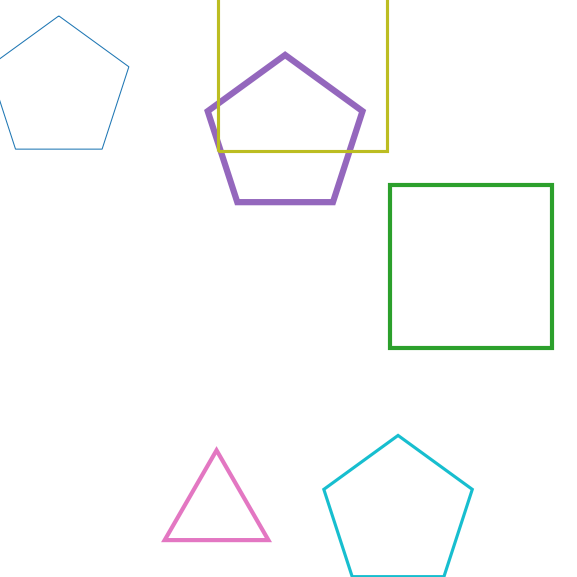[{"shape": "pentagon", "thickness": 0.5, "radius": 0.64, "center": [0.102, 0.844]}, {"shape": "square", "thickness": 2, "radius": 0.7, "center": [0.816, 0.538]}, {"shape": "pentagon", "thickness": 3, "radius": 0.7, "center": [0.494, 0.763]}, {"shape": "triangle", "thickness": 2, "radius": 0.52, "center": [0.375, 0.116]}, {"shape": "square", "thickness": 1.5, "radius": 0.73, "center": [0.524, 0.885]}, {"shape": "pentagon", "thickness": 1.5, "radius": 0.68, "center": [0.689, 0.11]}]